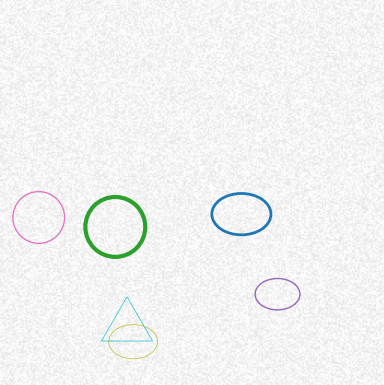[{"shape": "oval", "thickness": 2, "radius": 0.38, "center": [0.627, 0.444]}, {"shape": "circle", "thickness": 3, "radius": 0.39, "center": [0.299, 0.411]}, {"shape": "oval", "thickness": 1, "radius": 0.29, "center": [0.721, 0.236]}, {"shape": "circle", "thickness": 1, "radius": 0.34, "center": [0.101, 0.435]}, {"shape": "oval", "thickness": 0.5, "radius": 0.32, "center": [0.346, 0.113]}, {"shape": "triangle", "thickness": 0.5, "radius": 0.38, "center": [0.33, 0.153]}]